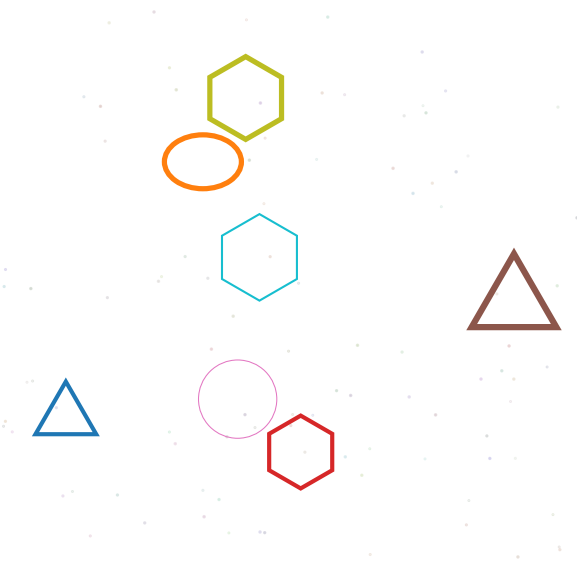[{"shape": "triangle", "thickness": 2, "radius": 0.3, "center": [0.114, 0.278]}, {"shape": "oval", "thickness": 2.5, "radius": 0.33, "center": [0.351, 0.719]}, {"shape": "hexagon", "thickness": 2, "radius": 0.32, "center": [0.521, 0.216]}, {"shape": "triangle", "thickness": 3, "radius": 0.42, "center": [0.89, 0.475]}, {"shape": "circle", "thickness": 0.5, "radius": 0.34, "center": [0.412, 0.308]}, {"shape": "hexagon", "thickness": 2.5, "radius": 0.36, "center": [0.425, 0.829]}, {"shape": "hexagon", "thickness": 1, "radius": 0.37, "center": [0.449, 0.553]}]